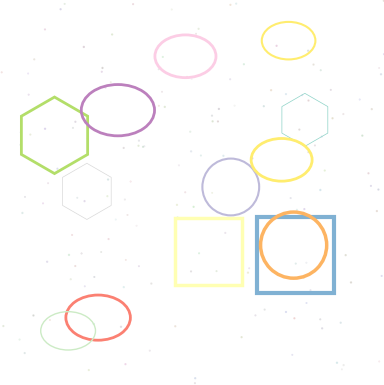[{"shape": "hexagon", "thickness": 0.5, "radius": 0.34, "center": [0.792, 0.689]}, {"shape": "square", "thickness": 2.5, "radius": 0.43, "center": [0.542, 0.346]}, {"shape": "circle", "thickness": 1.5, "radius": 0.37, "center": [0.599, 0.514]}, {"shape": "oval", "thickness": 2, "radius": 0.42, "center": [0.255, 0.175]}, {"shape": "square", "thickness": 3, "radius": 0.5, "center": [0.767, 0.338]}, {"shape": "circle", "thickness": 2.5, "radius": 0.43, "center": [0.763, 0.363]}, {"shape": "hexagon", "thickness": 2, "radius": 0.5, "center": [0.142, 0.649]}, {"shape": "oval", "thickness": 2, "radius": 0.4, "center": [0.482, 0.854]}, {"shape": "hexagon", "thickness": 0.5, "radius": 0.36, "center": [0.226, 0.503]}, {"shape": "oval", "thickness": 2, "radius": 0.48, "center": [0.306, 0.714]}, {"shape": "oval", "thickness": 1, "radius": 0.36, "center": [0.177, 0.141]}, {"shape": "oval", "thickness": 2, "radius": 0.4, "center": [0.732, 0.585]}, {"shape": "oval", "thickness": 1.5, "radius": 0.35, "center": [0.75, 0.894]}]